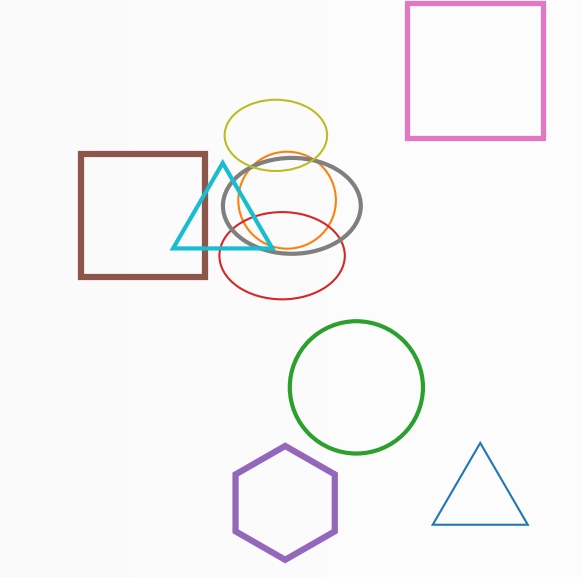[{"shape": "triangle", "thickness": 1, "radius": 0.47, "center": [0.826, 0.138]}, {"shape": "circle", "thickness": 1, "radius": 0.42, "center": [0.494, 0.652]}, {"shape": "circle", "thickness": 2, "radius": 0.57, "center": [0.613, 0.328]}, {"shape": "oval", "thickness": 1, "radius": 0.54, "center": [0.485, 0.556]}, {"shape": "hexagon", "thickness": 3, "radius": 0.49, "center": [0.491, 0.128]}, {"shape": "square", "thickness": 3, "radius": 0.53, "center": [0.245, 0.626]}, {"shape": "square", "thickness": 2.5, "radius": 0.59, "center": [0.818, 0.877]}, {"shape": "oval", "thickness": 2, "radius": 0.59, "center": [0.502, 0.643]}, {"shape": "oval", "thickness": 1, "radius": 0.44, "center": [0.475, 0.765]}, {"shape": "triangle", "thickness": 2, "radius": 0.49, "center": [0.383, 0.618]}]